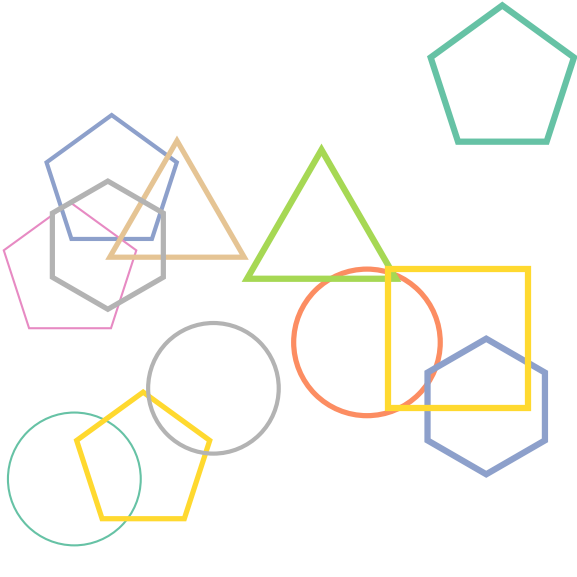[{"shape": "circle", "thickness": 1, "radius": 0.57, "center": [0.129, 0.17]}, {"shape": "pentagon", "thickness": 3, "radius": 0.65, "center": [0.87, 0.859]}, {"shape": "circle", "thickness": 2.5, "radius": 0.63, "center": [0.635, 0.406]}, {"shape": "pentagon", "thickness": 2, "radius": 0.59, "center": [0.193, 0.681]}, {"shape": "hexagon", "thickness": 3, "radius": 0.59, "center": [0.842, 0.295]}, {"shape": "pentagon", "thickness": 1, "radius": 0.6, "center": [0.121, 0.528]}, {"shape": "triangle", "thickness": 3, "radius": 0.74, "center": [0.557, 0.591]}, {"shape": "square", "thickness": 3, "radius": 0.6, "center": [0.793, 0.413]}, {"shape": "pentagon", "thickness": 2.5, "radius": 0.61, "center": [0.248, 0.199]}, {"shape": "triangle", "thickness": 2.5, "radius": 0.67, "center": [0.306, 0.621]}, {"shape": "hexagon", "thickness": 2.5, "radius": 0.55, "center": [0.187, 0.575]}, {"shape": "circle", "thickness": 2, "radius": 0.57, "center": [0.37, 0.327]}]